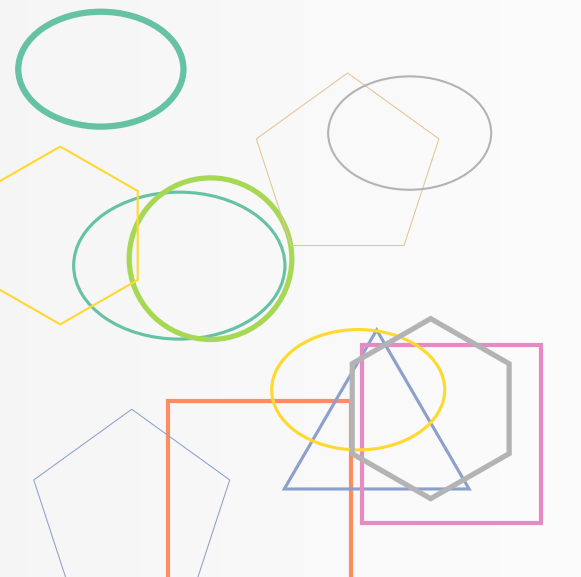[{"shape": "oval", "thickness": 1.5, "radius": 0.91, "center": [0.308, 0.539]}, {"shape": "oval", "thickness": 3, "radius": 0.71, "center": [0.174, 0.879]}, {"shape": "square", "thickness": 2, "radius": 0.78, "center": [0.446, 0.148]}, {"shape": "pentagon", "thickness": 0.5, "radius": 0.89, "center": [0.227, 0.113]}, {"shape": "triangle", "thickness": 1.5, "radius": 0.92, "center": [0.648, 0.244]}, {"shape": "square", "thickness": 2, "radius": 0.77, "center": [0.777, 0.248]}, {"shape": "circle", "thickness": 2.5, "radius": 0.7, "center": [0.362, 0.551]}, {"shape": "oval", "thickness": 1.5, "radius": 0.74, "center": [0.616, 0.324]}, {"shape": "hexagon", "thickness": 1, "radius": 0.77, "center": [0.104, 0.591]}, {"shape": "pentagon", "thickness": 0.5, "radius": 0.83, "center": [0.598, 0.708]}, {"shape": "hexagon", "thickness": 2.5, "radius": 0.78, "center": [0.741, 0.292]}, {"shape": "oval", "thickness": 1, "radius": 0.7, "center": [0.705, 0.769]}]